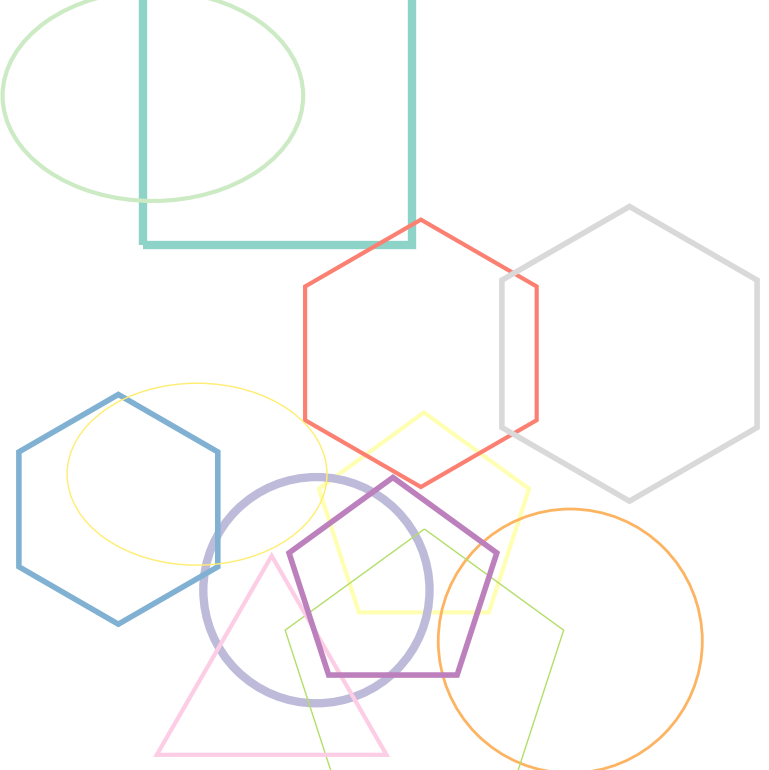[{"shape": "square", "thickness": 3, "radius": 0.87, "center": [0.36, 0.857]}, {"shape": "pentagon", "thickness": 1.5, "radius": 0.72, "center": [0.551, 0.321]}, {"shape": "circle", "thickness": 3, "radius": 0.73, "center": [0.411, 0.234]}, {"shape": "hexagon", "thickness": 1.5, "radius": 0.87, "center": [0.547, 0.541]}, {"shape": "hexagon", "thickness": 2, "radius": 0.75, "center": [0.154, 0.339]}, {"shape": "circle", "thickness": 1, "radius": 0.86, "center": [0.741, 0.167]}, {"shape": "pentagon", "thickness": 0.5, "radius": 0.95, "center": [0.551, 0.123]}, {"shape": "triangle", "thickness": 1.5, "radius": 0.86, "center": [0.353, 0.106]}, {"shape": "hexagon", "thickness": 2, "radius": 0.96, "center": [0.818, 0.54]}, {"shape": "pentagon", "thickness": 2, "radius": 0.71, "center": [0.51, 0.238]}, {"shape": "oval", "thickness": 1.5, "radius": 0.98, "center": [0.199, 0.876]}, {"shape": "oval", "thickness": 0.5, "radius": 0.84, "center": [0.256, 0.384]}]